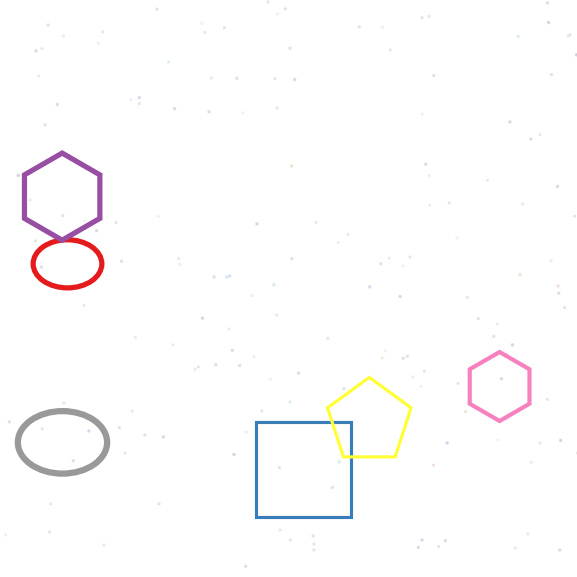[{"shape": "oval", "thickness": 2.5, "radius": 0.3, "center": [0.117, 0.542]}, {"shape": "square", "thickness": 1.5, "radius": 0.41, "center": [0.526, 0.186]}, {"shape": "hexagon", "thickness": 2.5, "radius": 0.38, "center": [0.108, 0.659]}, {"shape": "pentagon", "thickness": 1.5, "radius": 0.38, "center": [0.639, 0.27]}, {"shape": "hexagon", "thickness": 2, "radius": 0.3, "center": [0.865, 0.33]}, {"shape": "oval", "thickness": 3, "radius": 0.39, "center": [0.108, 0.233]}]